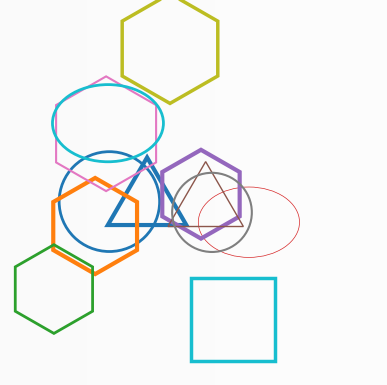[{"shape": "circle", "thickness": 2, "radius": 0.65, "center": [0.282, 0.476]}, {"shape": "triangle", "thickness": 3, "radius": 0.59, "center": [0.38, 0.474]}, {"shape": "hexagon", "thickness": 3, "radius": 0.62, "center": [0.246, 0.413]}, {"shape": "hexagon", "thickness": 2, "radius": 0.58, "center": [0.139, 0.249]}, {"shape": "oval", "thickness": 0.5, "radius": 0.65, "center": [0.642, 0.423]}, {"shape": "hexagon", "thickness": 3, "radius": 0.58, "center": [0.519, 0.496]}, {"shape": "triangle", "thickness": 1, "radius": 0.56, "center": [0.531, 0.468]}, {"shape": "hexagon", "thickness": 1.5, "radius": 0.74, "center": [0.274, 0.653]}, {"shape": "circle", "thickness": 1.5, "radius": 0.51, "center": [0.547, 0.448]}, {"shape": "hexagon", "thickness": 2.5, "radius": 0.71, "center": [0.439, 0.874]}, {"shape": "square", "thickness": 2.5, "radius": 0.54, "center": [0.601, 0.171]}, {"shape": "oval", "thickness": 2, "radius": 0.72, "center": [0.279, 0.68]}]